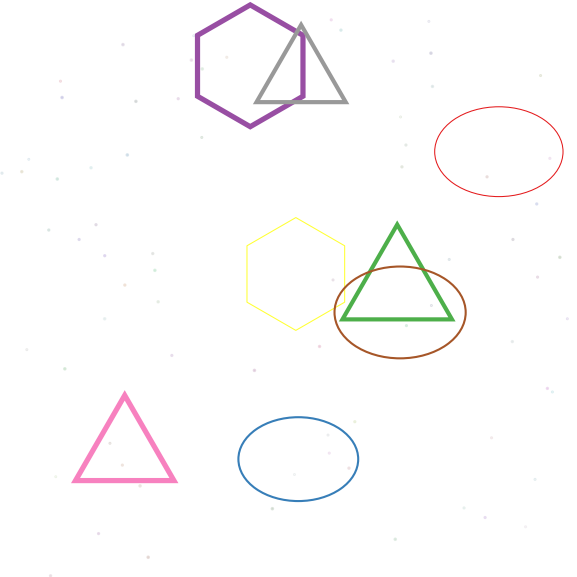[{"shape": "oval", "thickness": 0.5, "radius": 0.56, "center": [0.864, 0.736]}, {"shape": "oval", "thickness": 1, "radius": 0.52, "center": [0.517, 0.204]}, {"shape": "triangle", "thickness": 2, "radius": 0.55, "center": [0.688, 0.501]}, {"shape": "hexagon", "thickness": 2.5, "radius": 0.53, "center": [0.433, 0.885]}, {"shape": "hexagon", "thickness": 0.5, "radius": 0.49, "center": [0.512, 0.525]}, {"shape": "oval", "thickness": 1, "radius": 0.57, "center": [0.693, 0.458]}, {"shape": "triangle", "thickness": 2.5, "radius": 0.49, "center": [0.216, 0.216]}, {"shape": "triangle", "thickness": 2, "radius": 0.45, "center": [0.521, 0.867]}]